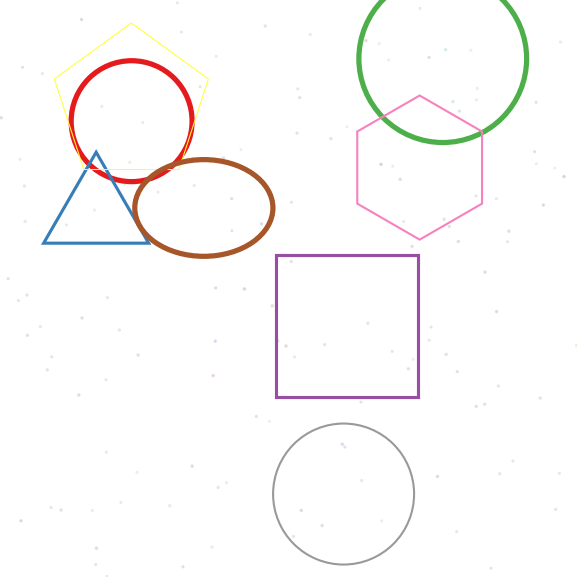[{"shape": "circle", "thickness": 2.5, "radius": 0.52, "center": [0.228, 0.789]}, {"shape": "triangle", "thickness": 1.5, "radius": 0.52, "center": [0.166, 0.631]}, {"shape": "circle", "thickness": 2.5, "radius": 0.73, "center": [0.767, 0.898]}, {"shape": "square", "thickness": 1.5, "radius": 0.62, "center": [0.601, 0.435]}, {"shape": "pentagon", "thickness": 0.5, "radius": 0.7, "center": [0.227, 0.819]}, {"shape": "oval", "thickness": 2.5, "radius": 0.6, "center": [0.353, 0.639]}, {"shape": "hexagon", "thickness": 1, "radius": 0.62, "center": [0.727, 0.709]}, {"shape": "circle", "thickness": 1, "radius": 0.61, "center": [0.595, 0.144]}]